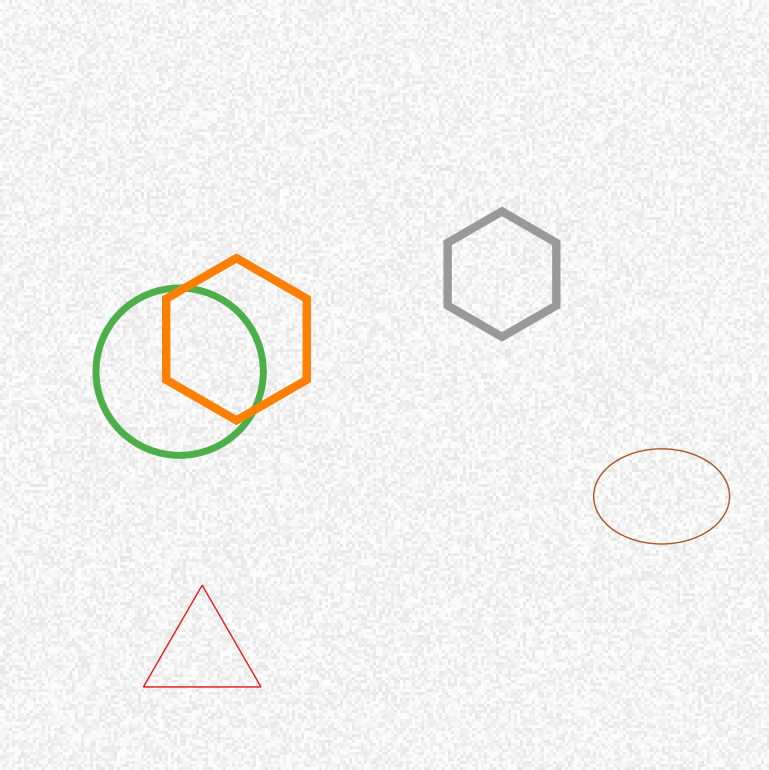[{"shape": "triangle", "thickness": 0.5, "radius": 0.44, "center": [0.263, 0.152]}, {"shape": "circle", "thickness": 2.5, "radius": 0.54, "center": [0.233, 0.517]}, {"shape": "hexagon", "thickness": 3, "radius": 0.53, "center": [0.307, 0.559]}, {"shape": "oval", "thickness": 0.5, "radius": 0.44, "center": [0.859, 0.355]}, {"shape": "hexagon", "thickness": 3, "radius": 0.41, "center": [0.652, 0.644]}]